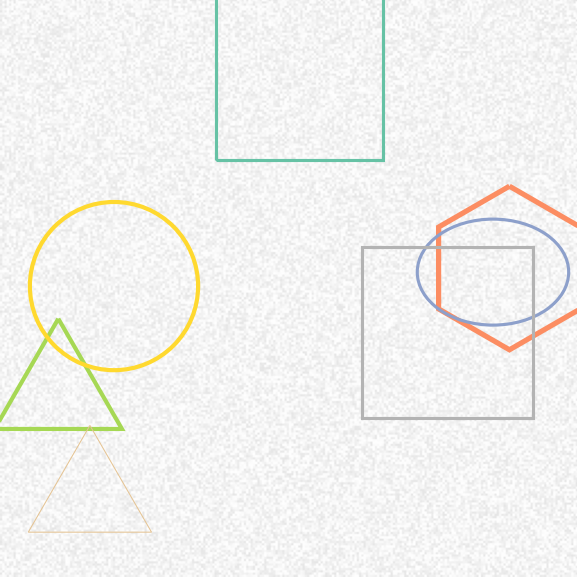[{"shape": "square", "thickness": 1.5, "radius": 0.72, "center": [0.519, 0.867]}, {"shape": "hexagon", "thickness": 2.5, "radius": 0.71, "center": [0.882, 0.535]}, {"shape": "oval", "thickness": 1.5, "radius": 0.66, "center": [0.854, 0.528]}, {"shape": "triangle", "thickness": 2, "radius": 0.64, "center": [0.101, 0.32]}, {"shape": "circle", "thickness": 2, "radius": 0.73, "center": [0.197, 0.504]}, {"shape": "triangle", "thickness": 0.5, "radius": 0.62, "center": [0.156, 0.139]}, {"shape": "square", "thickness": 1.5, "radius": 0.74, "center": [0.776, 0.423]}]